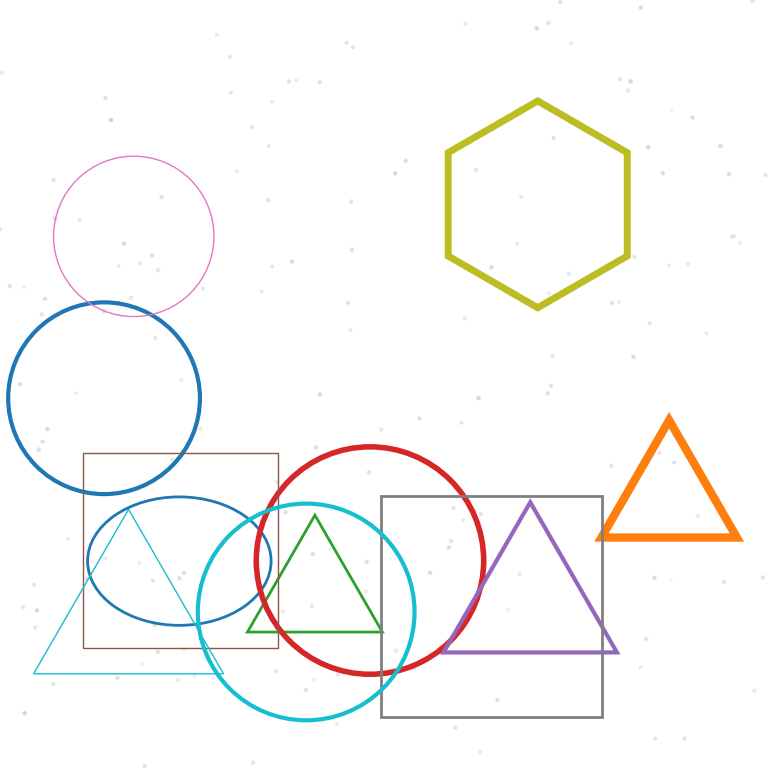[{"shape": "oval", "thickness": 1, "radius": 0.6, "center": [0.233, 0.271]}, {"shape": "circle", "thickness": 1.5, "radius": 0.62, "center": [0.135, 0.483]}, {"shape": "triangle", "thickness": 3, "radius": 0.51, "center": [0.869, 0.353]}, {"shape": "triangle", "thickness": 1, "radius": 0.51, "center": [0.409, 0.23]}, {"shape": "circle", "thickness": 2, "radius": 0.74, "center": [0.48, 0.272]}, {"shape": "triangle", "thickness": 1.5, "radius": 0.65, "center": [0.689, 0.218]}, {"shape": "square", "thickness": 0.5, "radius": 0.63, "center": [0.234, 0.285]}, {"shape": "circle", "thickness": 0.5, "radius": 0.52, "center": [0.174, 0.693]}, {"shape": "square", "thickness": 1, "radius": 0.72, "center": [0.638, 0.213]}, {"shape": "hexagon", "thickness": 2.5, "radius": 0.67, "center": [0.698, 0.735]}, {"shape": "triangle", "thickness": 0.5, "radius": 0.71, "center": [0.167, 0.196]}, {"shape": "circle", "thickness": 1.5, "radius": 0.7, "center": [0.398, 0.205]}]